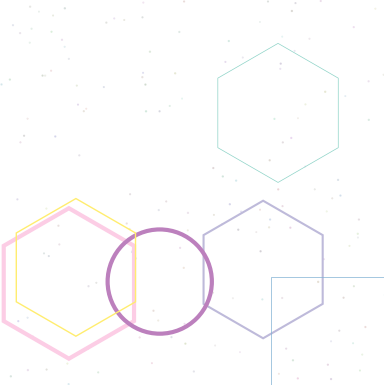[{"shape": "hexagon", "thickness": 0.5, "radius": 0.9, "center": [0.722, 0.707]}, {"shape": "hexagon", "thickness": 1.5, "radius": 0.89, "center": [0.683, 0.3]}, {"shape": "square", "thickness": 0.5, "radius": 0.9, "center": [0.885, 0.101]}, {"shape": "hexagon", "thickness": 3, "radius": 0.98, "center": [0.179, 0.264]}, {"shape": "circle", "thickness": 3, "radius": 0.68, "center": [0.415, 0.269]}, {"shape": "hexagon", "thickness": 1, "radius": 0.89, "center": [0.197, 0.305]}]